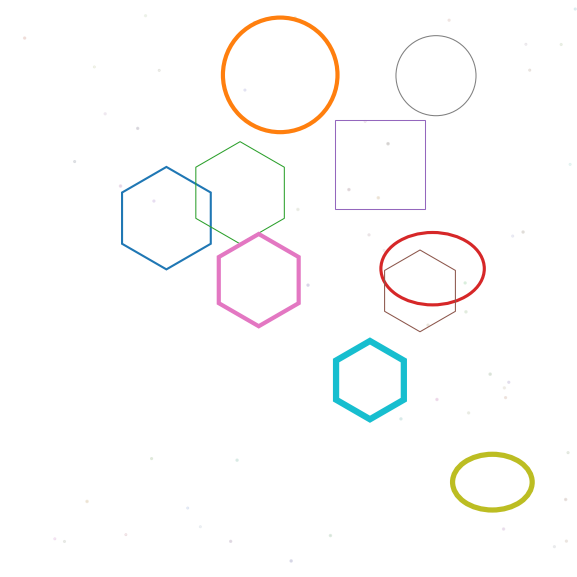[{"shape": "hexagon", "thickness": 1, "radius": 0.44, "center": [0.288, 0.621]}, {"shape": "circle", "thickness": 2, "radius": 0.5, "center": [0.485, 0.869]}, {"shape": "hexagon", "thickness": 0.5, "radius": 0.44, "center": [0.416, 0.665]}, {"shape": "oval", "thickness": 1.5, "radius": 0.45, "center": [0.749, 0.534]}, {"shape": "square", "thickness": 0.5, "radius": 0.39, "center": [0.658, 0.714]}, {"shape": "hexagon", "thickness": 0.5, "radius": 0.35, "center": [0.727, 0.495]}, {"shape": "hexagon", "thickness": 2, "radius": 0.4, "center": [0.448, 0.514]}, {"shape": "circle", "thickness": 0.5, "radius": 0.35, "center": [0.755, 0.868]}, {"shape": "oval", "thickness": 2.5, "radius": 0.34, "center": [0.853, 0.164]}, {"shape": "hexagon", "thickness": 3, "radius": 0.34, "center": [0.641, 0.341]}]